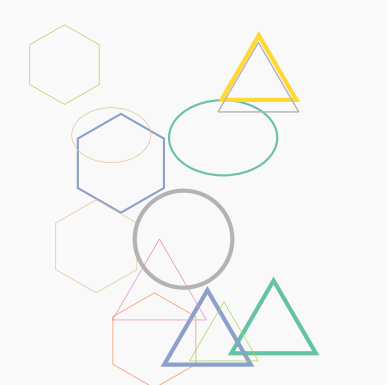[{"shape": "triangle", "thickness": 3, "radius": 0.63, "center": [0.706, 0.145]}, {"shape": "oval", "thickness": 1.5, "radius": 0.7, "center": [0.576, 0.642]}, {"shape": "hexagon", "thickness": 0.5, "radius": 0.62, "center": [0.398, 0.116]}, {"shape": "hexagon", "thickness": 1.5, "radius": 0.64, "center": [0.312, 0.576]}, {"shape": "triangle", "thickness": 3, "radius": 0.65, "center": [0.535, 0.117]}, {"shape": "triangle", "thickness": 0.5, "radius": 0.7, "center": [0.411, 0.239]}, {"shape": "triangle", "thickness": 0.5, "radius": 0.51, "center": [0.578, 0.114]}, {"shape": "hexagon", "thickness": 0.5, "radius": 0.52, "center": [0.166, 0.832]}, {"shape": "triangle", "thickness": 3, "radius": 0.56, "center": [0.668, 0.797]}, {"shape": "oval", "thickness": 0.5, "radius": 0.51, "center": [0.287, 0.649]}, {"shape": "hexagon", "thickness": 0.5, "radius": 0.6, "center": [0.248, 0.36]}, {"shape": "triangle", "thickness": 1, "radius": 0.6, "center": [0.667, 0.77]}, {"shape": "circle", "thickness": 3, "radius": 0.63, "center": [0.474, 0.379]}]